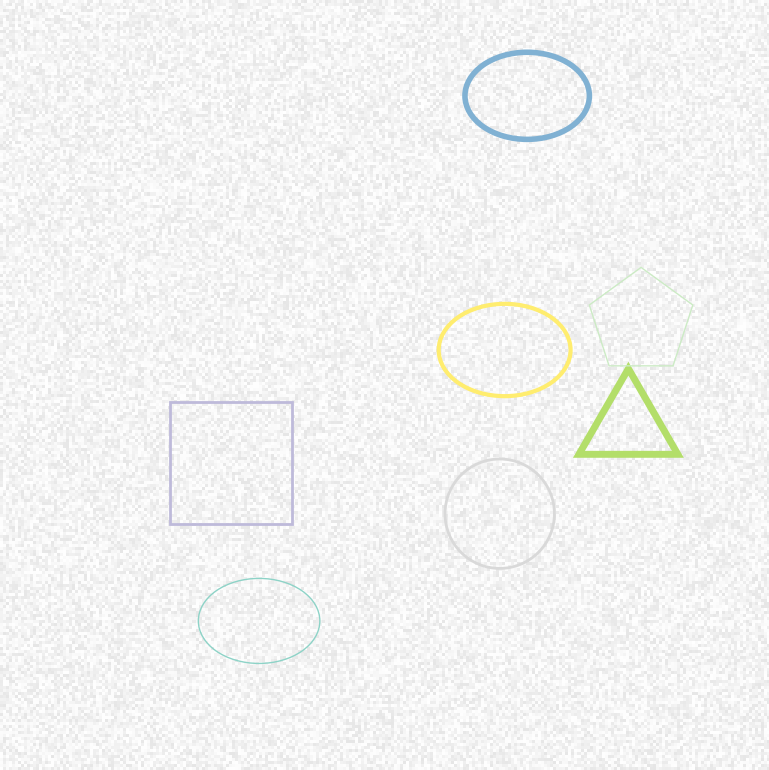[{"shape": "oval", "thickness": 0.5, "radius": 0.39, "center": [0.336, 0.194]}, {"shape": "square", "thickness": 1, "radius": 0.39, "center": [0.3, 0.399]}, {"shape": "oval", "thickness": 2, "radius": 0.4, "center": [0.685, 0.876]}, {"shape": "triangle", "thickness": 2.5, "radius": 0.37, "center": [0.816, 0.447]}, {"shape": "circle", "thickness": 1, "radius": 0.36, "center": [0.649, 0.333]}, {"shape": "pentagon", "thickness": 0.5, "radius": 0.35, "center": [0.833, 0.582]}, {"shape": "oval", "thickness": 1.5, "radius": 0.43, "center": [0.655, 0.545]}]